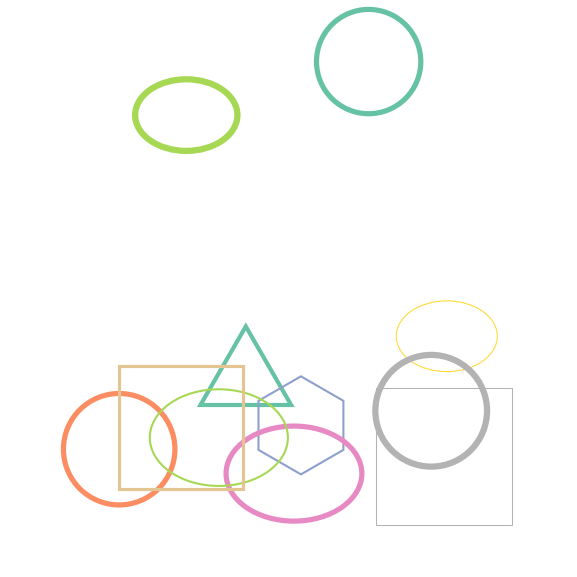[{"shape": "triangle", "thickness": 2, "radius": 0.45, "center": [0.426, 0.343]}, {"shape": "circle", "thickness": 2.5, "radius": 0.45, "center": [0.638, 0.893]}, {"shape": "circle", "thickness": 2.5, "radius": 0.48, "center": [0.206, 0.221]}, {"shape": "hexagon", "thickness": 1, "radius": 0.42, "center": [0.521, 0.263]}, {"shape": "oval", "thickness": 2.5, "radius": 0.59, "center": [0.509, 0.179]}, {"shape": "oval", "thickness": 3, "radius": 0.44, "center": [0.323, 0.8]}, {"shape": "oval", "thickness": 1, "radius": 0.6, "center": [0.379, 0.241]}, {"shape": "oval", "thickness": 0.5, "radius": 0.44, "center": [0.774, 0.417]}, {"shape": "square", "thickness": 1.5, "radius": 0.53, "center": [0.313, 0.258]}, {"shape": "square", "thickness": 0.5, "radius": 0.59, "center": [0.769, 0.209]}, {"shape": "circle", "thickness": 3, "radius": 0.48, "center": [0.747, 0.288]}]